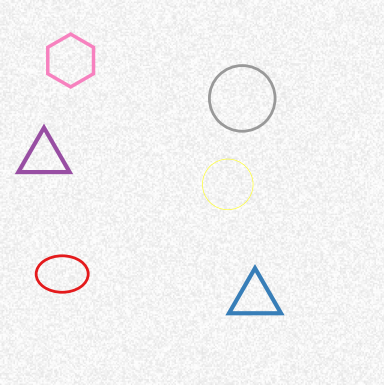[{"shape": "oval", "thickness": 2, "radius": 0.34, "center": [0.162, 0.288]}, {"shape": "triangle", "thickness": 3, "radius": 0.39, "center": [0.662, 0.225]}, {"shape": "triangle", "thickness": 3, "radius": 0.38, "center": [0.114, 0.591]}, {"shape": "circle", "thickness": 0.5, "radius": 0.33, "center": [0.592, 0.521]}, {"shape": "hexagon", "thickness": 2.5, "radius": 0.34, "center": [0.183, 0.843]}, {"shape": "circle", "thickness": 2, "radius": 0.43, "center": [0.629, 0.744]}]